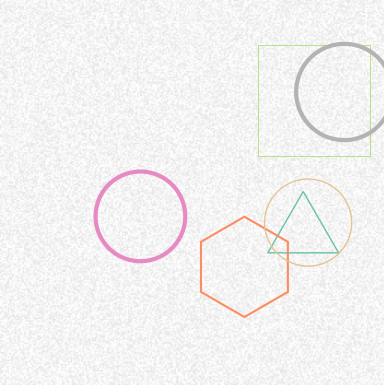[{"shape": "triangle", "thickness": 1, "radius": 0.53, "center": [0.788, 0.396]}, {"shape": "hexagon", "thickness": 1.5, "radius": 0.65, "center": [0.635, 0.307]}, {"shape": "circle", "thickness": 3, "radius": 0.58, "center": [0.365, 0.438]}, {"shape": "square", "thickness": 0.5, "radius": 0.72, "center": [0.816, 0.739]}, {"shape": "circle", "thickness": 1, "radius": 0.57, "center": [0.8, 0.422]}, {"shape": "circle", "thickness": 3, "radius": 0.63, "center": [0.894, 0.761]}]